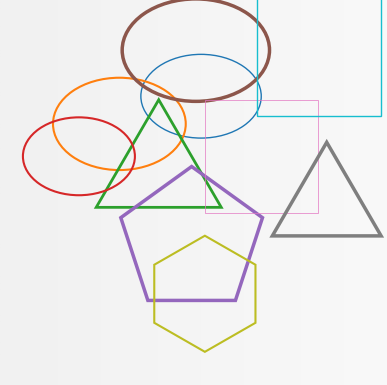[{"shape": "oval", "thickness": 1, "radius": 0.78, "center": [0.519, 0.75]}, {"shape": "oval", "thickness": 1.5, "radius": 0.86, "center": [0.308, 0.678]}, {"shape": "triangle", "thickness": 2, "radius": 0.93, "center": [0.41, 0.555]}, {"shape": "oval", "thickness": 1.5, "radius": 0.72, "center": [0.204, 0.594]}, {"shape": "pentagon", "thickness": 2.5, "radius": 0.96, "center": [0.495, 0.375]}, {"shape": "oval", "thickness": 2.5, "radius": 0.95, "center": [0.505, 0.87]}, {"shape": "square", "thickness": 0.5, "radius": 0.73, "center": [0.674, 0.593]}, {"shape": "triangle", "thickness": 2.5, "radius": 0.81, "center": [0.843, 0.468]}, {"shape": "hexagon", "thickness": 1.5, "radius": 0.75, "center": [0.529, 0.237]}, {"shape": "square", "thickness": 1, "radius": 0.8, "center": [0.824, 0.859]}]